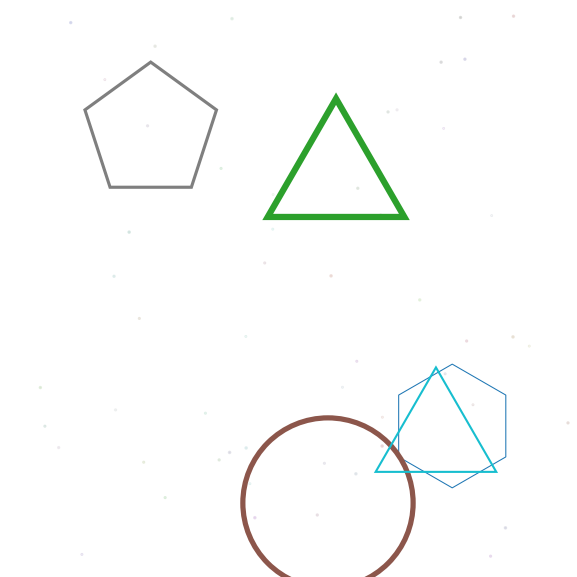[{"shape": "hexagon", "thickness": 0.5, "radius": 0.54, "center": [0.783, 0.261]}, {"shape": "triangle", "thickness": 3, "radius": 0.68, "center": [0.582, 0.692]}, {"shape": "circle", "thickness": 2.5, "radius": 0.74, "center": [0.568, 0.128]}, {"shape": "pentagon", "thickness": 1.5, "radius": 0.6, "center": [0.261, 0.772]}, {"shape": "triangle", "thickness": 1, "radius": 0.6, "center": [0.755, 0.242]}]